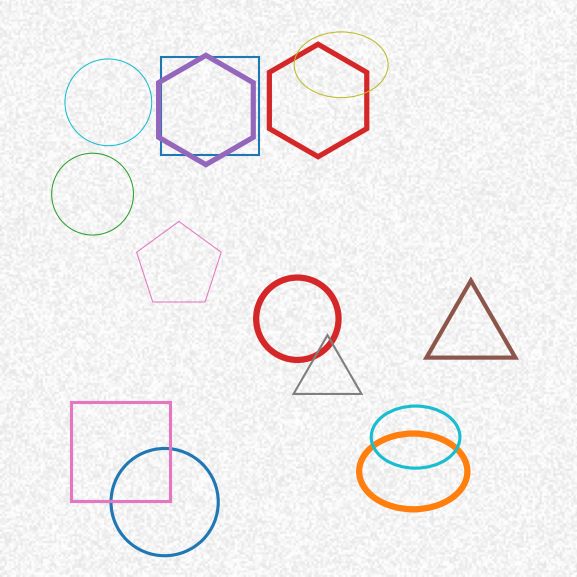[{"shape": "circle", "thickness": 1.5, "radius": 0.46, "center": [0.285, 0.13]}, {"shape": "square", "thickness": 1, "radius": 0.43, "center": [0.364, 0.816]}, {"shape": "oval", "thickness": 3, "radius": 0.47, "center": [0.716, 0.183]}, {"shape": "circle", "thickness": 0.5, "radius": 0.35, "center": [0.16, 0.663]}, {"shape": "hexagon", "thickness": 2.5, "radius": 0.49, "center": [0.551, 0.825]}, {"shape": "circle", "thickness": 3, "radius": 0.36, "center": [0.515, 0.447]}, {"shape": "hexagon", "thickness": 2.5, "radius": 0.47, "center": [0.357, 0.809]}, {"shape": "triangle", "thickness": 2, "radius": 0.44, "center": [0.815, 0.424]}, {"shape": "pentagon", "thickness": 0.5, "radius": 0.39, "center": [0.31, 0.539]}, {"shape": "square", "thickness": 1.5, "radius": 0.43, "center": [0.208, 0.217]}, {"shape": "triangle", "thickness": 1, "radius": 0.34, "center": [0.567, 0.351]}, {"shape": "oval", "thickness": 0.5, "radius": 0.41, "center": [0.591, 0.887]}, {"shape": "circle", "thickness": 0.5, "radius": 0.38, "center": [0.188, 0.822]}, {"shape": "oval", "thickness": 1.5, "radius": 0.38, "center": [0.72, 0.242]}]